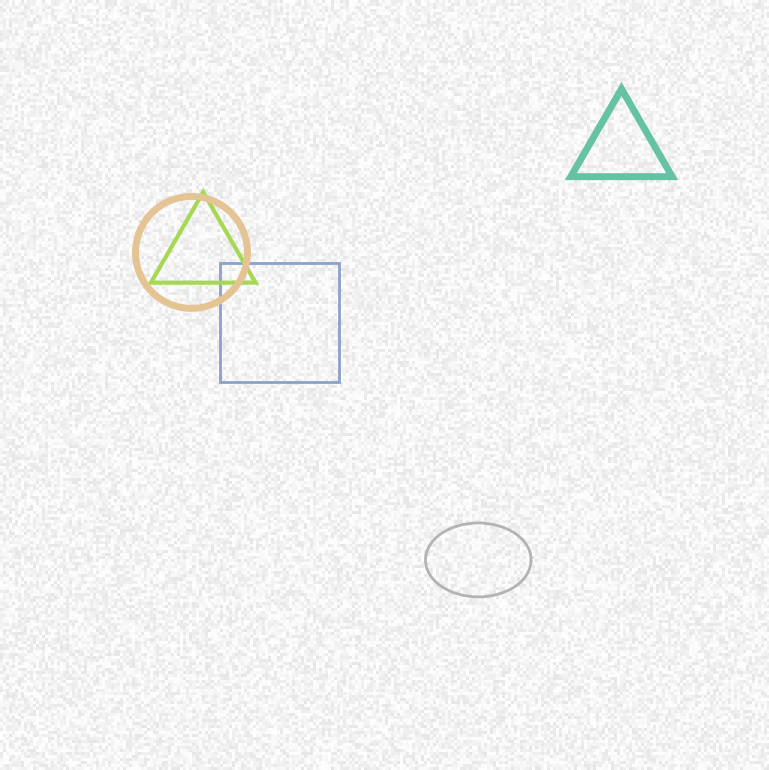[{"shape": "triangle", "thickness": 2.5, "radius": 0.38, "center": [0.807, 0.809]}, {"shape": "square", "thickness": 1, "radius": 0.39, "center": [0.363, 0.581]}, {"shape": "triangle", "thickness": 1.5, "radius": 0.39, "center": [0.264, 0.672]}, {"shape": "circle", "thickness": 2.5, "radius": 0.36, "center": [0.249, 0.672]}, {"shape": "oval", "thickness": 1, "radius": 0.34, "center": [0.621, 0.273]}]